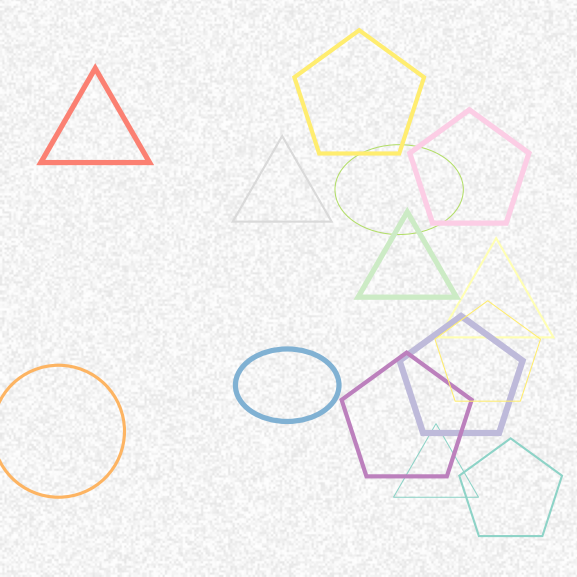[{"shape": "pentagon", "thickness": 1, "radius": 0.47, "center": [0.884, 0.147]}, {"shape": "triangle", "thickness": 0.5, "radius": 0.43, "center": [0.755, 0.181]}, {"shape": "triangle", "thickness": 1, "radius": 0.57, "center": [0.859, 0.472]}, {"shape": "pentagon", "thickness": 3, "radius": 0.56, "center": [0.798, 0.34]}, {"shape": "triangle", "thickness": 2.5, "radius": 0.54, "center": [0.165, 0.772]}, {"shape": "oval", "thickness": 2.5, "radius": 0.45, "center": [0.497, 0.332]}, {"shape": "circle", "thickness": 1.5, "radius": 0.57, "center": [0.101, 0.252]}, {"shape": "oval", "thickness": 0.5, "radius": 0.56, "center": [0.691, 0.671]}, {"shape": "pentagon", "thickness": 2.5, "radius": 0.54, "center": [0.813, 0.701]}, {"shape": "triangle", "thickness": 1, "radius": 0.49, "center": [0.489, 0.665]}, {"shape": "pentagon", "thickness": 2, "radius": 0.59, "center": [0.704, 0.27]}, {"shape": "triangle", "thickness": 2.5, "radius": 0.49, "center": [0.705, 0.534]}, {"shape": "pentagon", "thickness": 0.5, "radius": 0.48, "center": [0.845, 0.382]}, {"shape": "pentagon", "thickness": 2, "radius": 0.59, "center": [0.622, 0.829]}]